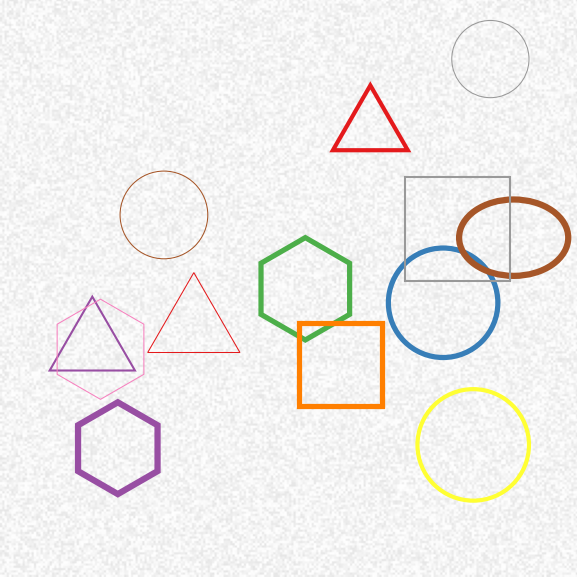[{"shape": "triangle", "thickness": 2, "radius": 0.37, "center": [0.641, 0.776]}, {"shape": "triangle", "thickness": 0.5, "radius": 0.46, "center": [0.336, 0.435]}, {"shape": "circle", "thickness": 2.5, "radius": 0.47, "center": [0.767, 0.475]}, {"shape": "hexagon", "thickness": 2.5, "radius": 0.44, "center": [0.529, 0.499]}, {"shape": "triangle", "thickness": 1, "radius": 0.43, "center": [0.16, 0.4]}, {"shape": "hexagon", "thickness": 3, "radius": 0.4, "center": [0.204, 0.223]}, {"shape": "square", "thickness": 2.5, "radius": 0.36, "center": [0.59, 0.368]}, {"shape": "circle", "thickness": 2, "radius": 0.48, "center": [0.819, 0.229]}, {"shape": "oval", "thickness": 3, "radius": 0.47, "center": [0.889, 0.588]}, {"shape": "circle", "thickness": 0.5, "radius": 0.38, "center": [0.284, 0.627]}, {"shape": "hexagon", "thickness": 0.5, "radius": 0.43, "center": [0.174, 0.394]}, {"shape": "circle", "thickness": 0.5, "radius": 0.33, "center": [0.849, 0.897]}, {"shape": "square", "thickness": 1, "radius": 0.45, "center": [0.792, 0.603]}]